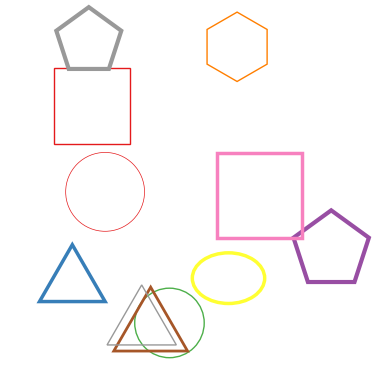[{"shape": "square", "thickness": 1, "radius": 0.49, "center": [0.239, 0.725]}, {"shape": "circle", "thickness": 0.5, "radius": 0.51, "center": [0.273, 0.502]}, {"shape": "triangle", "thickness": 2.5, "radius": 0.49, "center": [0.188, 0.266]}, {"shape": "circle", "thickness": 1, "radius": 0.45, "center": [0.44, 0.161]}, {"shape": "pentagon", "thickness": 3, "radius": 0.51, "center": [0.86, 0.351]}, {"shape": "hexagon", "thickness": 1, "radius": 0.45, "center": [0.616, 0.878]}, {"shape": "oval", "thickness": 2.5, "radius": 0.47, "center": [0.594, 0.278]}, {"shape": "triangle", "thickness": 2, "radius": 0.55, "center": [0.391, 0.144]}, {"shape": "square", "thickness": 2.5, "radius": 0.55, "center": [0.675, 0.493]}, {"shape": "triangle", "thickness": 1, "radius": 0.52, "center": [0.368, 0.156]}, {"shape": "pentagon", "thickness": 3, "radius": 0.44, "center": [0.231, 0.893]}]